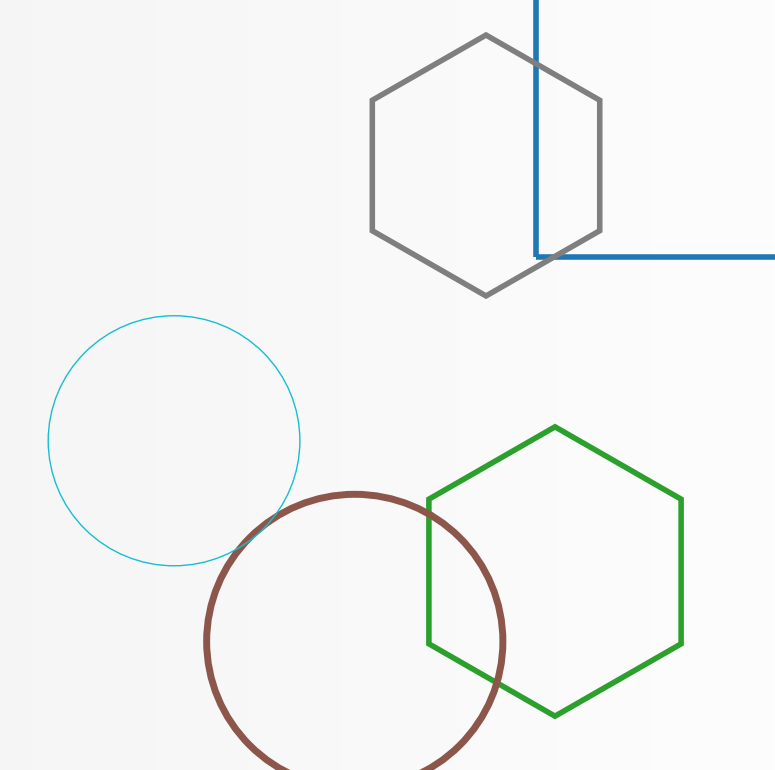[{"shape": "square", "thickness": 2, "radius": 0.92, "center": [0.876, 0.85]}, {"shape": "hexagon", "thickness": 2, "radius": 0.94, "center": [0.716, 0.258]}, {"shape": "circle", "thickness": 2.5, "radius": 0.96, "center": [0.458, 0.167]}, {"shape": "hexagon", "thickness": 2, "radius": 0.85, "center": [0.627, 0.785]}, {"shape": "circle", "thickness": 0.5, "radius": 0.81, "center": [0.225, 0.428]}]